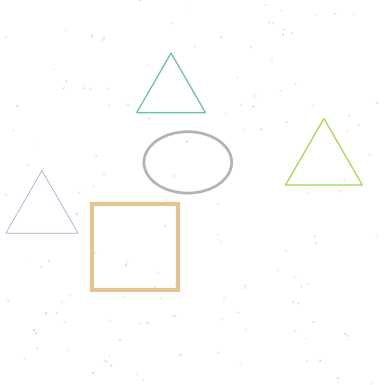[{"shape": "triangle", "thickness": 1, "radius": 0.52, "center": [0.444, 0.759]}, {"shape": "triangle", "thickness": 0.5, "radius": 0.54, "center": [0.109, 0.449]}, {"shape": "triangle", "thickness": 1, "radius": 0.58, "center": [0.841, 0.577]}, {"shape": "square", "thickness": 3, "radius": 0.56, "center": [0.352, 0.359]}, {"shape": "oval", "thickness": 2, "radius": 0.57, "center": [0.488, 0.578]}]